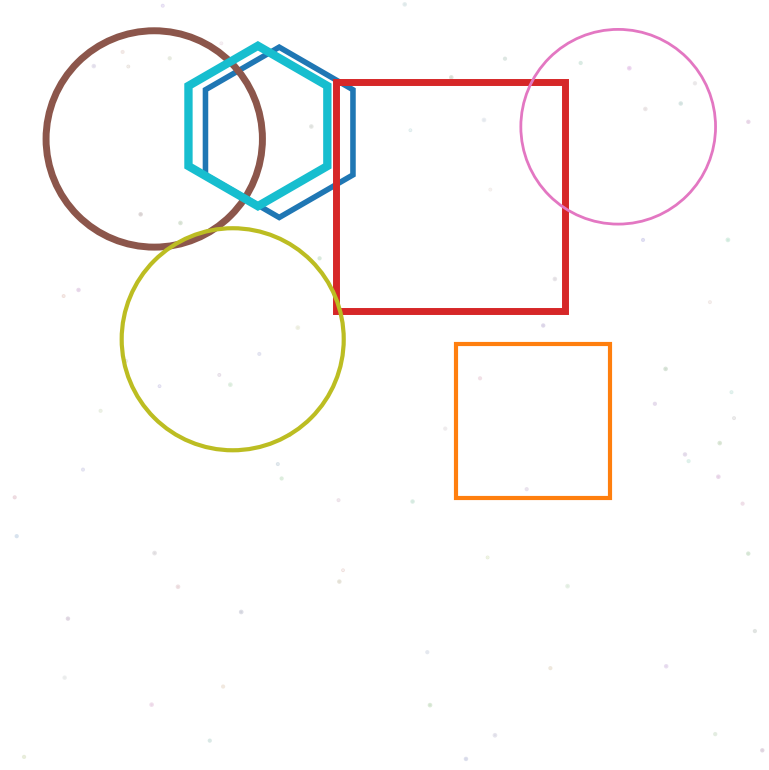[{"shape": "hexagon", "thickness": 2, "radius": 0.55, "center": [0.363, 0.828]}, {"shape": "square", "thickness": 1.5, "radius": 0.5, "center": [0.692, 0.453]}, {"shape": "square", "thickness": 2.5, "radius": 0.74, "center": [0.585, 0.745]}, {"shape": "circle", "thickness": 2.5, "radius": 0.7, "center": [0.2, 0.82]}, {"shape": "circle", "thickness": 1, "radius": 0.63, "center": [0.803, 0.835]}, {"shape": "circle", "thickness": 1.5, "radius": 0.72, "center": [0.302, 0.559]}, {"shape": "hexagon", "thickness": 3, "radius": 0.52, "center": [0.335, 0.836]}]